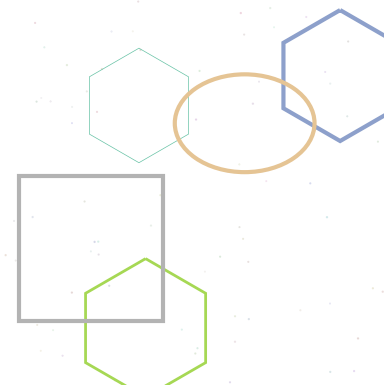[{"shape": "hexagon", "thickness": 0.5, "radius": 0.74, "center": [0.361, 0.726]}, {"shape": "hexagon", "thickness": 3, "radius": 0.85, "center": [0.883, 0.804]}, {"shape": "hexagon", "thickness": 2, "radius": 0.9, "center": [0.378, 0.148]}, {"shape": "oval", "thickness": 3, "radius": 0.91, "center": [0.635, 0.68]}, {"shape": "square", "thickness": 3, "radius": 0.94, "center": [0.237, 0.354]}]